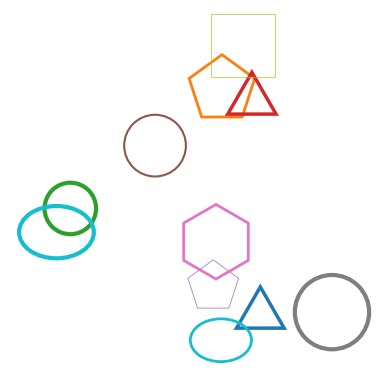[{"shape": "triangle", "thickness": 2.5, "radius": 0.36, "center": [0.676, 0.183]}, {"shape": "pentagon", "thickness": 2, "radius": 0.45, "center": [0.576, 0.768]}, {"shape": "circle", "thickness": 3, "radius": 0.33, "center": [0.183, 0.459]}, {"shape": "triangle", "thickness": 2.5, "radius": 0.36, "center": [0.654, 0.74]}, {"shape": "pentagon", "thickness": 0.5, "radius": 0.35, "center": [0.554, 0.256]}, {"shape": "circle", "thickness": 1.5, "radius": 0.4, "center": [0.403, 0.622]}, {"shape": "hexagon", "thickness": 2, "radius": 0.48, "center": [0.561, 0.372]}, {"shape": "circle", "thickness": 3, "radius": 0.48, "center": [0.862, 0.189]}, {"shape": "square", "thickness": 0.5, "radius": 0.41, "center": [0.632, 0.882]}, {"shape": "oval", "thickness": 3, "radius": 0.49, "center": [0.147, 0.397]}, {"shape": "oval", "thickness": 2, "radius": 0.4, "center": [0.574, 0.116]}]